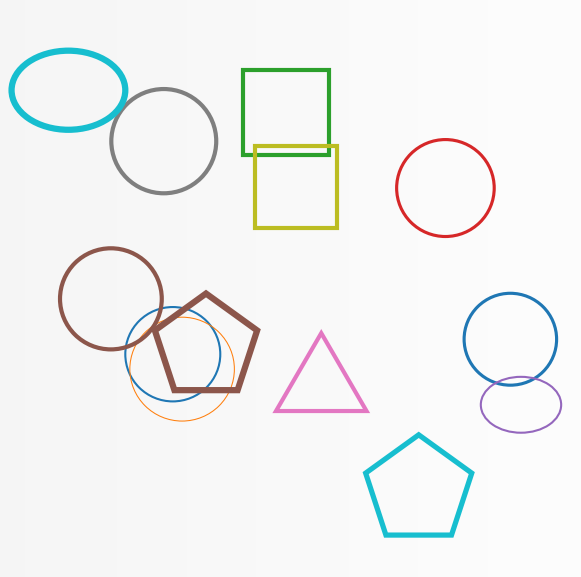[{"shape": "circle", "thickness": 1.5, "radius": 0.4, "center": [0.878, 0.412]}, {"shape": "circle", "thickness": 1, "radius": 0.41, "center": [0.297, 0.386]}, {"shape": "circle", "thickness": 0.5, "radius": 0.45, "center": [0.313, 0.36]}, {"shape": "square", "thickness": 2, "radius": 0.37, "center": [0.493, 0.804]}, {"shape": "circle", "thickness": 1.5, "radius": 0.42, "center": [0.766, 0.674]}, {"shape": "oval", "thickness": 1, "radius": 0.35, "center": [0.896, 0.298]}, {"shape": "pentagon", "thickness": 3, "radius": 0.46, "center": [0.354, 0.398]}, {"shape": "circle", "thickness": 2, "radius": 0.44, "center": [0.191, 0.482]}, {"shape": "triangle", "thickness": 2, "radius": 0.45, "center": [0.553, 0.332]}, {"shape": "circle", "thickness": 2, "radius": 0.45, "center": [0.282, 0.755]}, {"shape": "square", "thickness": 2, "radius": 0.35, "center": [0.509, 0.675]}, {"shape": "oval", "thickness": 3, "radius": 0.49, "center": [0.118, 0.843]}, {"shape": "pentagon", "thickness": 2.5, "radius": 0.48, "center": [0.72, 0.15]}]